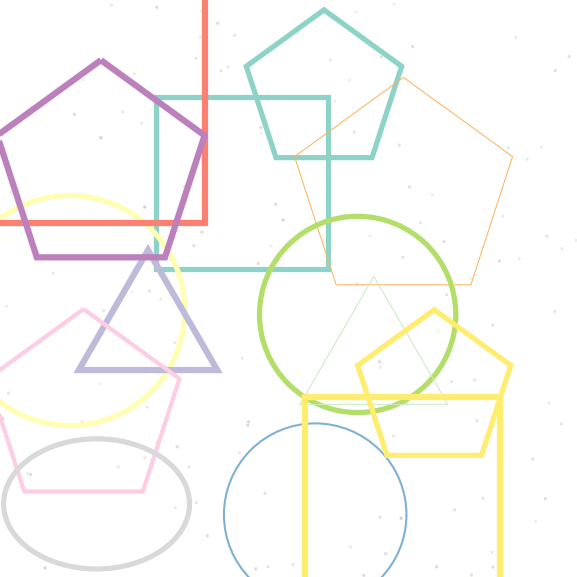[{"shape": "square", "thickness": 2.5, "radius": 0.74, "center": [0.419, 0.682]}, {"shape": "pentagon", "thickness": 2.5, "radius": 0.71, "center": [0.561, 0.841]}, {"shape": "circle", "thickness": 2.5, "radius": 1.0, "center": [0.121, 0.462]}, {"shape": "triangle", "thickness": 3, "radius": 0.69, "center": [0.256, 0.428]}, {"shape": "square", "thickness": 3, "radius": 0.97, "center": [0.161, 0.808]}, {"shape": "circle", "thickness": 1, "radius": 0.79, "center": [0.546, 0.108]}, {"shape": "pentagon", "thickness": 0.5, "radius": 0.99, "center": [0.699, 0.667]}, {"shape": "circle", "thickness": 2.5, "radius": 0.85, "center": [0.619, 0.455]}, {"shape": "pentagon", "thickness": 2, "radius": 0.87, "center": [0.145, 0.289]}, {"shape": "oval", "thickness": 2.5, "radius": 0.8, "center": [0.167, 0.127]}, {"shape": "pentagon", "thickness": 3, "radius": 0.94, "center": [0.175, 0.706]}, {"shape": "triangle", "thickness": 0.5, "radius": 0.74, "center": [0.647, 0.373]}, {"shape": "pentagon", "thickness": 2.5, "radius": 0.7, "center": [0.752, 0.323]}, {"shape": "square", "thickness": 3, "radius": 0.84, "center": [0.697, 0.143]}]